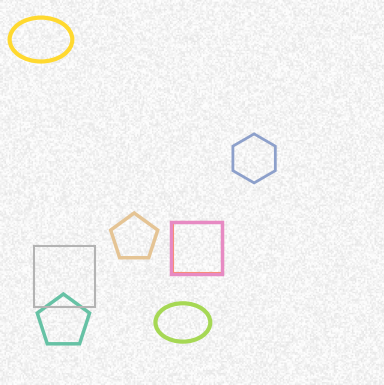[{"shape": "pentagon", "thickness": 2.5, "radius": 0.36, "center": [0.165, 0.165]}, {"shape": "square", "thickness": 1.5, "radius": 0.33, "center": [0.515, 0.357]}, {"shape": "hexagon", "thickness": 2, "radius": 0.32, "center": [0.66, 0.589]}, {"shape": "square", "thickness": 2.5, "radius": 0.34, "center": [0.511, 0.355]}, {"shape": "oval", "thickness": 3, "radius": 0.36, "center": [0.475, 0.162]}, {"shape": "oval", "thickness": 3, "radius": 0.41, "center": [0.106, 0.897]}, {"shape": "pentagon", "thickness": 2.5, "radius": 0.32, "center": [0.349, 0.382]}, {"shape": "square", "thickness": 1.5, "radius": 0.39, "center": [0.168, 0.283]}]